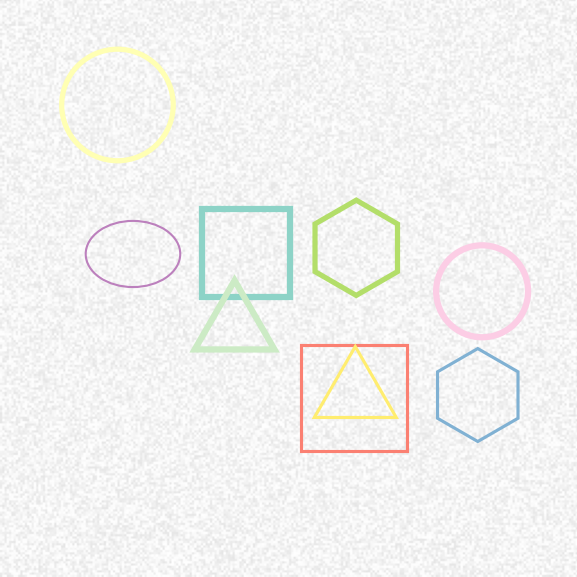[{"shape": "square", "thickness": 3, "radius": 0.38, "center": [0.425, 0.561]}, {"shape": "circle", "thickness": 2.5, "radius": 0.48, "center": [0.203, 0.817]}, {"shape": "square", "thickness": 1.5, "radius": 0.46, "center": [0.613, 0.31]}, {"shape": "hexagon", "thickness": 1.5, "radius": 0.4, "center": [0.827, 0.315]}, {"shape": "hexagon", "thickness": 2.5, "radius": 0.41, "center": [0.617, 0.57]}, {"shape": "circle", "thickness": 3, "radius": 0.4, "center": [0.835, 0.495]}, {"shape": "oval", "thickness": 1, "radius": 0.41, "center": [0.23, 0.559]}, {"shape": "triangle", "thickness": 3, "radius": 0.4, "center": [0.406, 0.434]}, {"shape": "triangle", "thickness": 1.5, "radius": 0.41, "center": [0.615, 0.317]}]